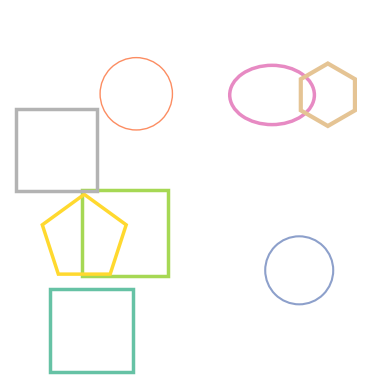[{"shape": "square", "thickness": 2.5, "radius": 0.53, "center": [0.238, 0.141]}, {"shape": "circle", "thickness": 1, "radius": 0.47, "center": [0.354, 0.756]}, {"shape": "circle", "thickness": 1.5, "radius": 0.44, "center": [0.777, 0.298]}, {"shape": "oval", "thickness": 2.5, "radius": 0.55, "center": [0.707, 0.753]}, {"shape": "square", "thickness": 2.5, "radius": 0.56, "center": [0.325, 0.395]}, {"shape": "pentagon", "thickness": 2.5, "radius": 0.57, "center": [0.219, 0.381]}, {"shape": "hexagon", "thickness": 3, "radius": 0.41, "center": [0.852, 0.754]}, {"shape": "square", "thickness": 2.5, "radius": 0.53, "center": [0.146, 0.611]}]